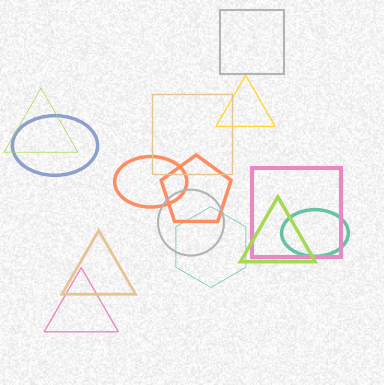[{"shape": "oval", "thickness": 2.5, "radius": 0.43, "center": [0.818, 0.395]}, {"shape": "hexagon", "thickness": 0.5, "radius": 0.52, "center": [0.548, 0.358]}, {"shape": "oval", "thickness": 2.5, "radius": 0.47, "center": [0.392, 0.528]}, {"shape": "pentagon", "thickness": 2.5, "radius": 0.48, "center": [0.509, 0.502]}, {"shape": "oval", "thickness": 2.5, "radius": 0.55, "center": [0.143, 0.622]}, {"shape": "square", "thickness": 3, "radius": 0.58, "center": [0.771, 0.448]}, {"shape": "triangle", "thickness": 1, "radius": 0.56, "center": [0.211, 0.194]}, {"shape": "triangle", "thickness": 0.5, "radius": 0.55, "center": [0.106, 0.66]}, {"shape": "triangle", "thickness": 2.5, "radius": 0.56, "center": [0.722, 0.376]}, {"shape": "triangle", "thickness": 1, "radius": 0.44, "center": [0.638, 0.716]}, {"shape": "triangle", "thickness": 2, "radius": 0.55, "center": [0.256, 0.291]}, {"shape": "square", "thickness": 1, "radius": 0.51, "center": [0.499, 0.652]}, {"shape": "square", "thickness": 1.5, "radius": 0.42, "center": [0.654, 0.892]}, {"shape": "circle", "thickness": 1.5, "radius": 0.43, "center": [0.496, 0.422]}]